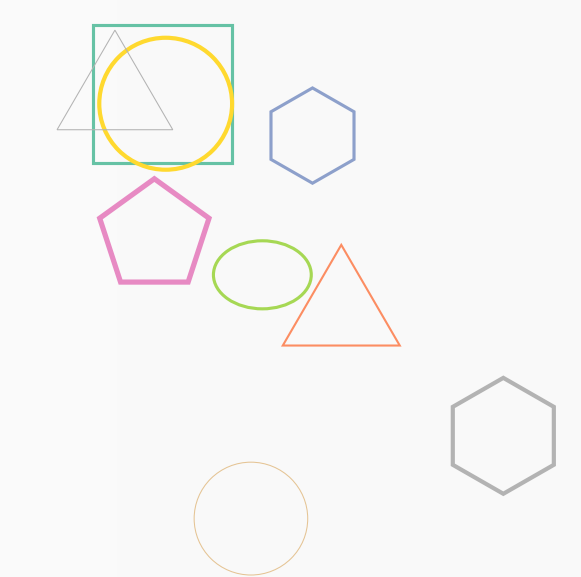[{"shape": "square", "thickness": 1.5, "radius": 0.6, "center": [0.28, 0.836]}, {"shape": "triangle", "thickness": 1, "radius": 0.58, "center": [0.587, 0.459]}, {"shape": "hexagon", "thickness": 1.5, "radius": 0.41, "center": [0.538, 0.764]}, {"shape": "pentagon", "thickness": 2.5, "radius": 0.49, "center": [0.266, 0.591]}, {"shape": "oval", "thickness": 1.5, "radius": 0.42, "center": [0.451, 0.523]}, {"shape": "circle", "thickness": 2, "radius": 0.57, "center": [0.285, 0.82]}, {"shape": "circle", "thickness": 0.5, "radius": 0.49, "center": [0.432, 0.101]}, {"shape": "triangle", "thickness": 0.5, "radius": 0.57, "center": [0.198, 0.832]}, {"shape": "hexagon", "thickness": 2, "radius": 0.5, "center": [0.866, 0.244]}]